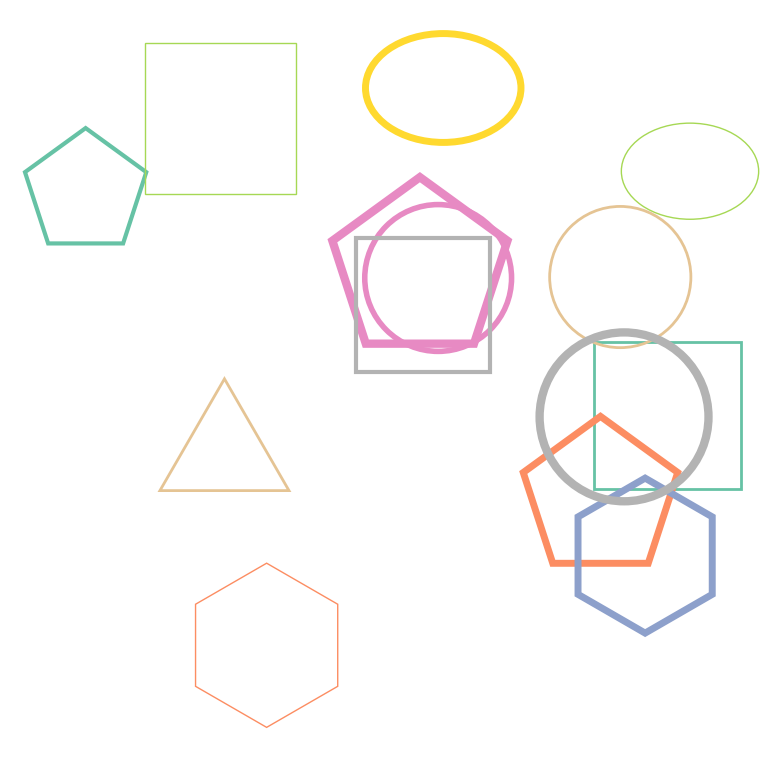[{"shape": "square", "thickness": 1, "radius": 0.48, "center": [0.867, 0.461]}, {"shape": "pentagon", "thickness": 1.5, "radius": 0.41, "center": [0.111, 0.751]}, {"shape": "hexagon", "thickness": 0.5, "radius": 0.53, "center": [0.346, 0.162]}, {"shape": "pentagon", "thickness": 2.5, "radius": 0.53, "center": [0.78, 0.354]}, {"shape": "hexagon", "thickness": 2.5, "radius": 0.5, "center": [0.838, 0.278]}, {"shape": "circle", "thickness": 2, "radius": 0.48, "center": [0.569, 0.639]}, {"shape": "pentagon", "thickness": 3, "radius": 0.6, "center": [0.545, 0.65]}, {"shape": "square", "thickness": 0.5, "radius": 0.49, "center": [0.286, 0.846]}, {"shape": "oval", "thickness": 0.5, "radius": 0.45, "center": [0.896, 0.778]}, {"shape": "oval", "thickness": 2.5, "radius": 0.5, "center": [0.576, 0.886]}, {"shape": "circle", "thickness": 1, "radius": 0.46, "center": [0.806, 0.64]}, {"shape": "triangle", "thickness": 1, "radius": 0.48, "center": [0.292, 0.411]}, {"shape": "square", "thickness": 1.5, "radius": 0.43, "center": [0.55, 0.603]}, {"shape": "circle", "thickness": 3, "radius": 0.55, "center": [0.81, 0.459]}]